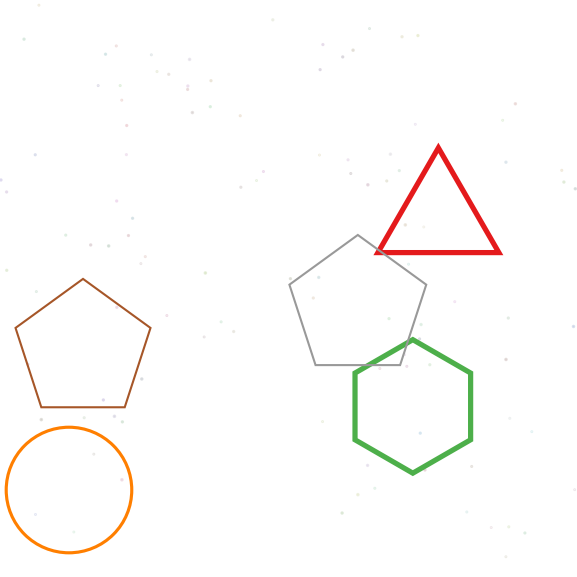[{"shape": "triangle", "thickness": 2.5, "radius": 0.6, "center": [0.759, 0.622]}, {"shape": "hexagon", "thickness": 2.5, "radius": 0.58, "center": [0.715, 0.295]}, {"shape": "circle", "thickness": 1.5, "radius": 0.54, "center": [0.119, 0.151]}, {"shape": "pentagon", "thickness": 1, "radius": 0.61, "center": [0.144, 0.393]}, {"shape": "pentagon", "thickness": 1, "radius": 0.62, "center": [0.62, 0.468]}]